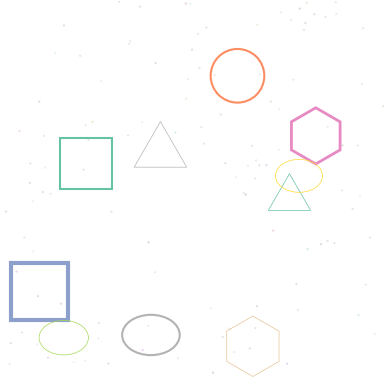[{"shape": "triangle", "thickness": 0.5, "radius": 0.32, "center": [0.752, 0.485]}, {"shape": "square", "thickness": 1.5, "radius": 0.34, "center": [0.223, 0.576]}, {"shape": "circle", "thickness": 1.5, "radius": 0.35, "center": [0.617, 0.803]}, {"shape": "square", "thickness": 3, "radius": 0.37, "center": [0.102, 0.242]}, {"shape": "hexagon", "thickness": 2, "radius": 0.36, "center": [0.82, 0.647]}, {"shape": "oval", "thickness": 0.5, "radius": 0.32, "center": [0.166, 0.123]}, {"shape": "oval", "thickness": 0.5, "radius": 0.31, "center": [0.777, 0.543]}, {"shape": "hexagon", "thickness": 0.5, "radius": 0.39, "center": [0.657, 0.101]}, {"shape": "oval", "thickness": 1.5, "radius": 0.37, "center": [0.392, 0.13]}, {"shape": "triangle", "thickness": 0.5, "radius": 0.39, "center": [0.417, 0.605]}]